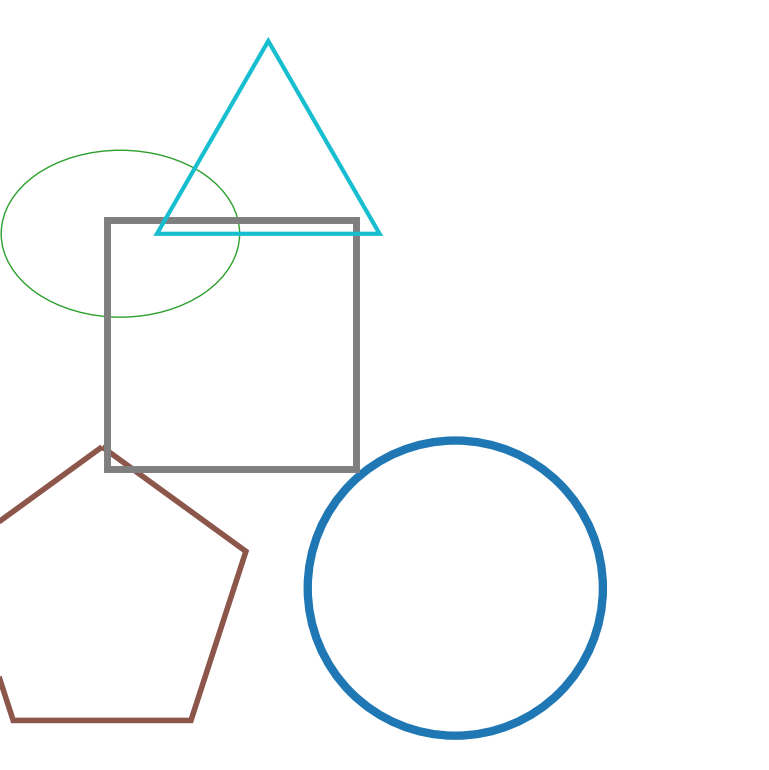[{"shape": "circle", "thickness": 3, "radius": 0.96, "center": [0.591, 0.236]}, {"shape": "oval", "thickness": 0.5, "radius": 0.77, "center": [0.156, 0.696]}, {"shape": "pentagon", "thickness": 2, "radius": 0.98, "center": [0.133, 0.223]}, {"shape": "square", "thickness": 2.5, "radius": 0.81, "center": [0.3, 0.553]}, {"shape": "triangle", "thickness": 1.5, "radius": 0.83, "center": [0.348, 0.78]}]